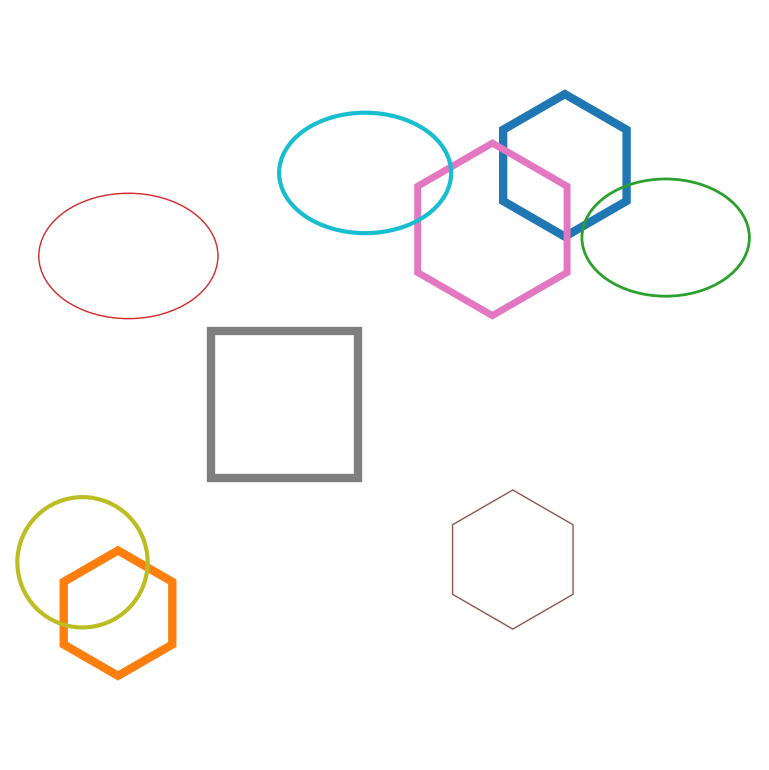[{"shape": "hexagon", "thickness": 3, "radius": 0.46, "center": [0.734, 0.785]}, {"shape": "hexagon", "thickness": 3, "radius": 0.41, "center": [0.153, 0.204]}, {"shape": "oval", "thickness": 1, "radius": 0.54, "center": [0.864, 0.691]}, {"shape": "oval", "thickness": 0.5, "radius": 0.58, "center": [0.167, 0.668]}, {"shape": "hexagon", "thickness": 0.5, "radius": 0.45, "center": [0.666, 0.273]}, {"shape": "hexagon", "thickness": 2.5, "radius": 0.56, "center": [0.639, 0.702]}, {"shape": "square", "thickness": 3, "radius": 0.48, "center": [0.37, 0.475]}, {"shape": "circle", "thickness": 1.5, "radius": 0.42, "center": [0.107, 0.27]}, {"shape": "oval", "thickness": 1.5, "radius": 0.56, "center": [0.474, 0.775]}]